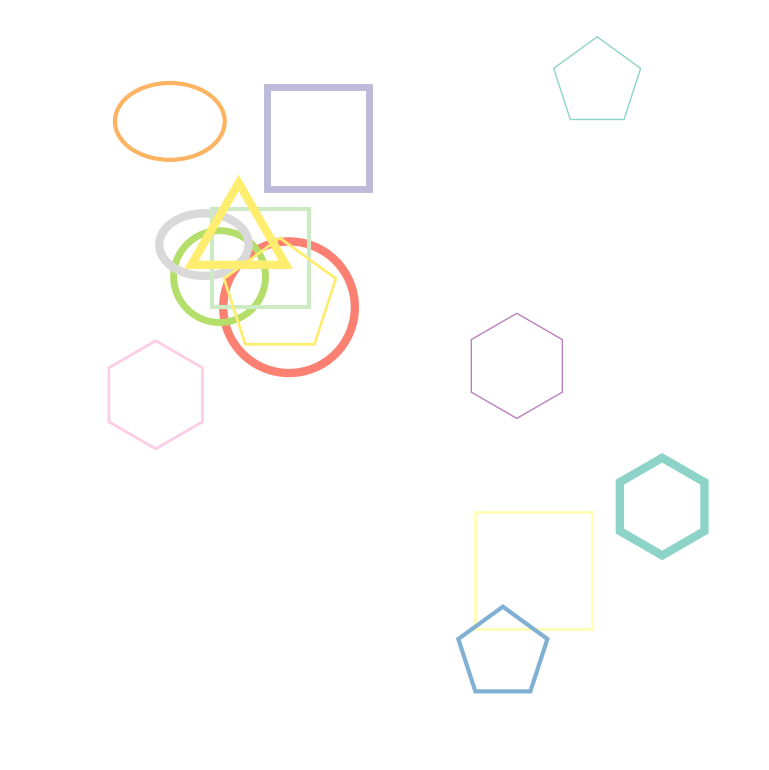[{"shape": "hexagon", "thickness": 3, "radius": 0.32, "center": [0.86, 0.342]}, {"shape": "pentagon", "thickness": 0.5, "radius": 0.3, "center": [0.776, 0.893]}, {"shape": "square", "thickness": 1, "radius": 0.38, "center": [0.693, 0.259]}, {"shape": "square", "thickness": 2.5, "radius": 0.33, "center": [0.413, 0.821]}, {"shape": "circle", "thickness": 3, "radius": 0.43, "center": [0.375, 0.601]}, {"shape": "pentagon", "thickness": 1.5, "radius": 0.3, "center": [0.653, 0.151]}, {"shape": "oval", "thickness": 1.5, "radius": 0.36, "center": [0.221, 0.842]}, {"shape": "circle", "thickness": 2.5, "radius": 0.3, "center": [0.285, 0.641]}, {"shape": "hexagon", "thickness": 1, "radius": 0.35, "center": [0.202, 0.487]}, {"shape": "oval", "thickness": 3, "radius": 0.29, "center": [0.265, 0.682]}, {"shape": "hexagon", "thickness": 0.5, "radius": 0.34, "center": [0.671, 0.525]}, {"shape": "square", "thickness": 1.5, "radius": 0.32, "center": [0.338, 0.665]}, {"shape": "triangle", "thickness": 3, "radius": 0.35, "center": [0.31, 0.692]}, {"shape": "pentagon", "thickness": 1, "radius": 0.38, "center": [0.363, 0.615]}]